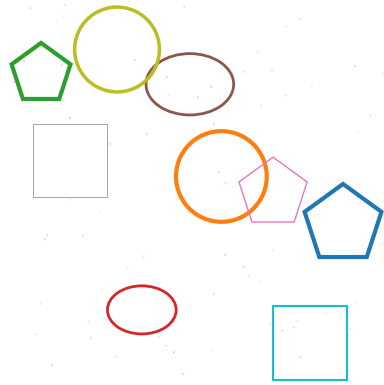[{"shape": "pentagon", "thickness": 3, "radius": 0.52, "center": [0.891, 0.417]}, {"shape": "circle", "thickness": 3, "radius": 0.59, "center": [0.575, 0.542]}, {"shape": "pentagon", "thickness": 3, "radius": 0.4, "center": [0.107, 0.808]}, {"shape": "oval", "thickness": 2, "radius": 0.45, "center": [0.368, 0.195]}, {"shape": "oval", "thickness": 2, "radius": 0.57, "center": [0.493, 0.781]}, {"shape": "pentagon", "thickness": 1, "radius": 0.47, "center": [0.709, 0.499]}, {"shape": "square", "thickness": 0.5, "radius": 0.48, "center": [0.182, 0.583]}, {"shape": "circle", "thickness": 2.5, "radius": 0.55, "center": [0.304, 0.871]}, {"shape": "square", "thickness": 1.5, "radius": 0.48, "center": [0.805, 0.109]}]